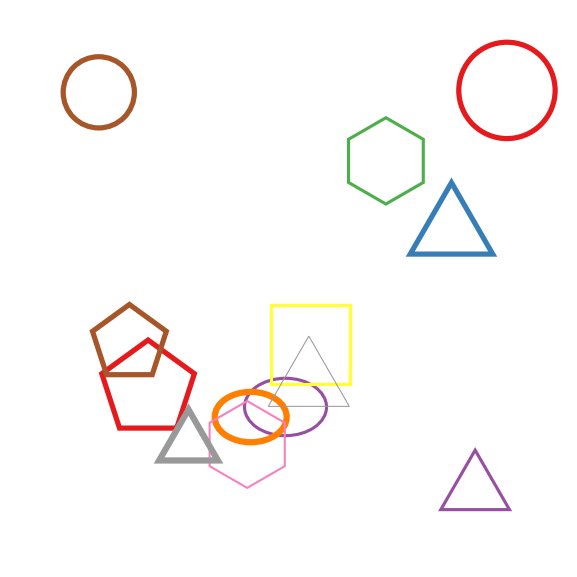[{"shape": "pentagon", "thickness": 2.5, "radius": 0.42, "center": [0.256, 0.326]}, {"shape": "circle", "thickness": 2.5, "radius": 0.42, "center": [0.878, 0.843]}, {"shape": "triangle", "thickness": 2.5, "radius": 0.41, "center": [0.782, 0.6]}, {"shape": "hexagon", "thickness": 1.5, "radius": 0.37, "center": [0.668, 0.721]}, {"shape": "oval", "thickness": 1.5, "radius": 0.35, "center": [0.494, 0.294]}, {"shape": "triangle", "thickness": 1.5, "radius": 0.34, "center": [0.823, 0.151]}, {"shape": "oval", "thickness": 3, "radius": 0.31, "center": [0.434, 0.277]}, {"shape": "square", "thickness": 1.5, "radius": 0.34, "center": [0.538, 0.403]}, {"shape": "circle", "thickness": 2.5, "radius": 0.31, "center": [0.171, 0.839]}, {"shape": "pentagon", "thickness": 2.5, "radius": 0.34, "center": [0.224, 0.405]}, {"shape": "hexagon", "thickness": 1, "radius": 0.38, "center": [0.428, 0.229]}, {"shape": "triangle", "thickness": 3, "radius": 0.29, "center": [0.326, 0.231]}, {"shape": "triangle", "thickness": 0.5, "radius": 0.41, "center": [0.535, 0.336]}]